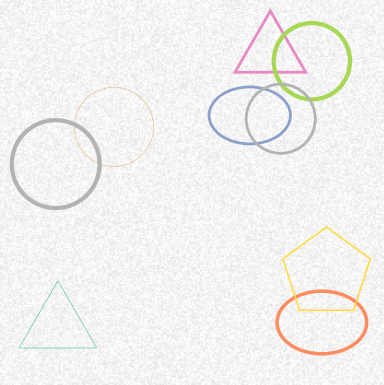[{"shape": "triangle", "thickness": 0.5, "radius": 0.58, "center": [0.15, 0.154]}, {"shape": "oval", "thickness": 2.5, "radius": 0.58, "center": [0.836, 0.162]}, {"shape": "oval", "thickness": 2, "radius": 0.53, "center": [0.649, 0.7]}, {"shape": "triangle", "thickness": 2, "radius": 0.53, "center": [0.702, 0.865]}, {"shape": "circle", "thickness": 3, "radius": 0.5, "center": [0.81, 0.841]}, {"shape": "pentagon", "thickness": 1, "radius": 0.6, "center": [0.848, 0.291]}, {"shape": "circle", "thickness": 0.5, "radius": 0.51, "center": [0.296, 0.67]}, {"shape": "circle", "thickness": 3, "radius": 0.57, "center": [0.145, 0.574]}, {"shape": "circle", "thickness": 2, "radius": 0.45, "center": [0.729, 0.692]}]